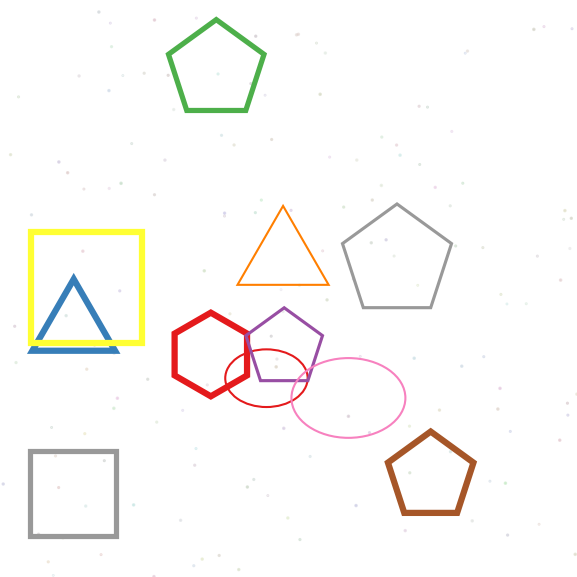[{"shape": "hexagon", "thickness": 3, "radius": 0.36, "center": [0.365, 0.385]}, {"shape": "oval", "thickness": 1, "radius": 0.36, "center": [0.461, 0.344]}, {"shape": "triangle", "thickness": 3, "radius": 0.41, "center": [0.128, 0.433]}, {"shape": "pentagon", "thickness": 2.5, "radius": 0.43, "center": [0.374, 0.878]}, {"shape": "pentagon", "thickness": 1.5, "radius": 0.35, "center": [0.492, 0.396]}, {"shape": "triangle", "thickness": 1, "radius": 0.46, "center": [0.49, 0.551]}, {"shape": "square", "thickness": 3, "radius": 0.48, "center": [0.15, 0.502]}, {"shape": "pentagon", "thickness": 3, "radius": 0.39, "center": [0.746, 0.174]}, {"shape": "oval", "thickness": 1, "radius": 0.49, "center": [0.603, 0.31]}, {"shape": "pentagon", "thickness": 1.5, "radius": 0.5, "center": [0.687, 0.547]}, {"shape": "square", "thickness": 2.5, "radius": 0.37, "center": [0.127, 0.144]}]